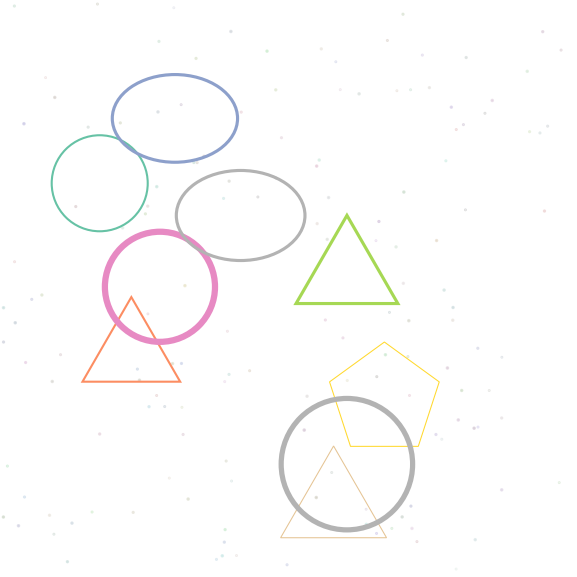[{"shape": "circle", "thickness": 1, "radius": 0.42, "center": [0.173, 0.682]}, {"shape": "triangle", "thickness": 1, "radius": 0.49, "center": [0.227, 0.387]}, {"shape": "oval", "thickness": 1.5, "radius": 0.54, "center": [0.303, 0.794]}, {"shape": "circle", "thickness": 3, "radius": 0.48, "center": [0.277, 0.503]}, {"shape": "triangle", "thickness": 1.5, "radius": 0.51, "center": [0.601, 0.524]}, {"shape": "pentagon", "thickness": 0.5, "radius": 0.5, "center": [0.666, 0.307]}, {"shape": "triangle", "thickness": 0.5, "radius": 0.53, "center": [0.578, 0.121]}, {"shape": "oval", "thickness": 1.5, "radius": 0.56, "center": [0.417, 0.626]}, {"shape": "circle", "thickness": 2.5, "radius": 0.57, "center": [0.601, 0.195]}]